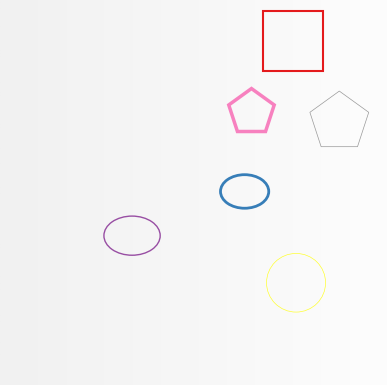[{"shape": "square", "thickness": 1.5, "radius": 0.39, "center": [0.755, 0.893]}, {"shape": "oval", "thickness": 2, "radius": 0.31, "center": [0.631, 0.503]}, {"shape": "oval", "thickness": 1, "radius": 0.36, "center": [0.341, 0.388]}, {"shape": "circle", "thickness": 0.5, "radius": 0.38, "center": [0.764, 0.266]}, {"shape": "pentagon", "thickness": 2.5, "radius": 0.31, "center": [0.649, 0.708]}, {"shape": "pentagon", "thickness": 0.5, "radius": 0.4, "center": [0.876, 0.684]}]